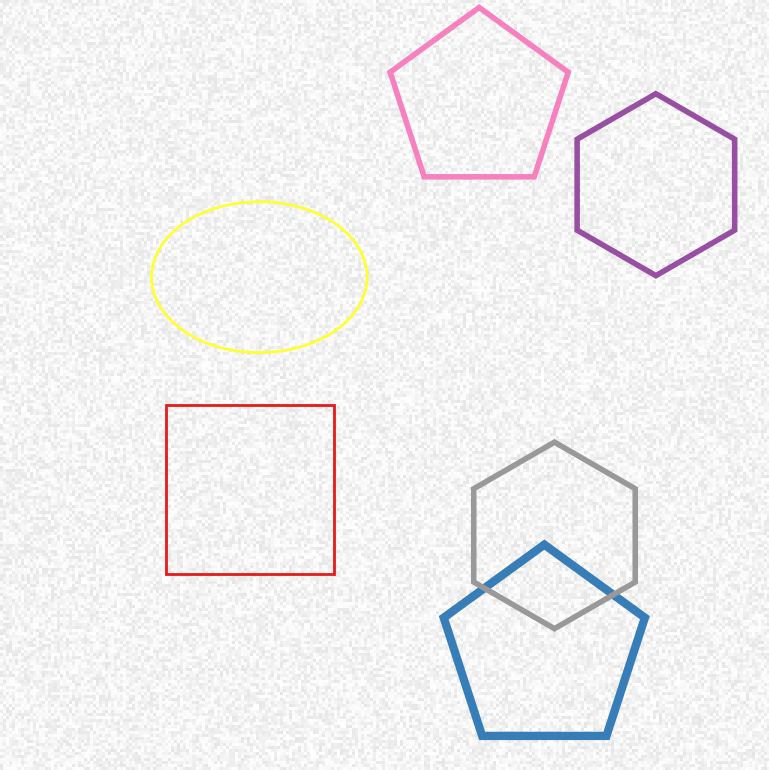[{"shape": "square", "thickness": 1, "radius": 0.55, "center": [0.325, 0.364]}, {"shape": "pentagon", "thickness": 3, "radius": 0.69, "center": [0.707, 0.155]}, {"shape": "hexagon", "thickness": 2, "radius": 0.59, "center": [0.852, 0.76]}, {"shape": "oval", "thickness": 1, "radius": 0.7, "center": [0.337, 0.64]}, {"shape": "pentagon", "thickness": 2, "radius": 0.61, "center": [0.622, 0.869]}, {"shape": "hexagon", "thickness": 2, "radius": 0.61, "center": [0.72, 0.305]}]